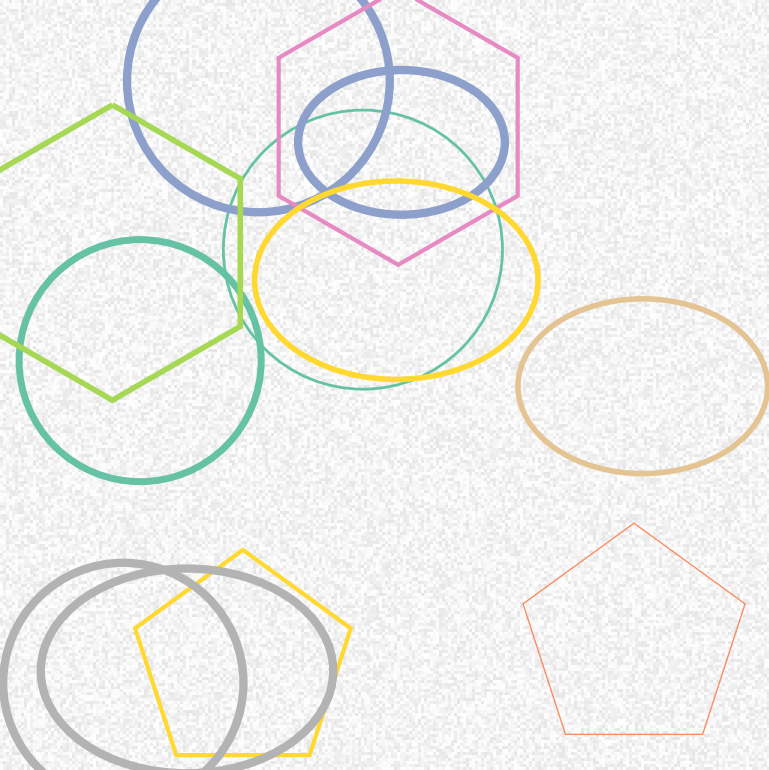[{"shape": "circle", "thickness": 2.5, "radius": 0.79, "center": [0.182, 0.532]}, {"shape": "circle", "thickness": 1, "radius": 0.91, "center": [0.471, 0.676]}, {"shape": "pentagon", "thickness": 0.5, "radius": 0.76, "center": [0.823, 0.169]}, {"shape": "oval", "thickness": 3, "radius": 0.67, "center": [0.521, 0.815]}, {"shape": "circle", "thickness": 3, "radius": 0.85, "center": [0.336, 0.895]}, {"shape": "hexagon", "thickness": 1.5, "radius": 0.9, "center": [0.517, 0.835]}, {"shape": "hexagon", "thickness": 2, "radius": 0.96, "center": [0.146, 0.672]}, {"shape": "oval", "thickness": 2, "radius": 0.92, "center": [0.515, 0.636]}, {"shape": "pentagon", "thickness": 1.5, "radius": 0.74, "center": [0.315, 0.139]}, {"shape": "oval", "thickness": 2, "radius": 0.81, "center": [0.835, 0.498]}, {"shape": "oval", "thickness": 3, "radius": 0.95, "center": [0.243, 0.129]}, {"shape": "circle", "thickness": 3, "radius": 0.78, "center": [0.16, 0.113]}]